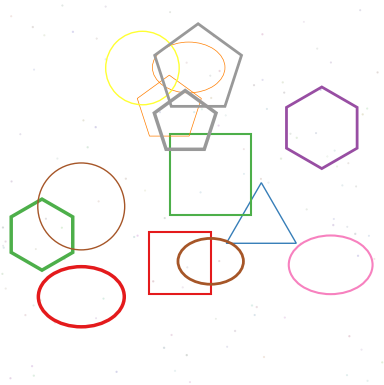[{"shape": "square", "thickness": 1.5, "radius": 0.4, "center": [0.468, 0.316]}, {"shape": "oval", "thickness": 2.5, "radius": 0.56, "center": [0.211, 0.229]}, {"shape": "triangle", "thickness": 1, "radius": 0.52, "center": [0.679, 0.421]}, {"shape": "square", "thickness": 1.5, "radius": 0.53, "center": [0.547, 0.546]}, {"shape": "hexagon", "thickness": 2.5, "radius": 0.46, "center": [0.109, 0.391]}, {"shape": "hexagon", "thickness": 2, "radius": 0.53, "center": [0.836, 0.668]}, {"shape": "pentagon", "thickness": 0.5, "radius": 0.44, "center": [0.44, 0.717]}, {"shape": "oval", "thickness": 0.5, "radius": 0.47, "center": [0.49, 0.825]}, {"shape": "circle", "thickness": 1, "radius": 0.48, "center": [0.37, 0.823]}, {"shape": "oval", "thickness": 2, "radius": 0.43, "center": [0.547, 0.321]}, {"shape": "circle", "thickness": 1, "radius": 0.56, "center": [0.211, 0.464]}, {"shape": "oval", "thickness": 1.5, "radius": 0.54, "center": [0.859, 0.312]}, {"shape": "pentagon", "thickness": 2, "radius": 0.59, "center": [0.515, 0.82]}, {"shape": "pentagon", "thickness": 2.5, "radius": 0.42, "center": [0.481, 0.68]}]